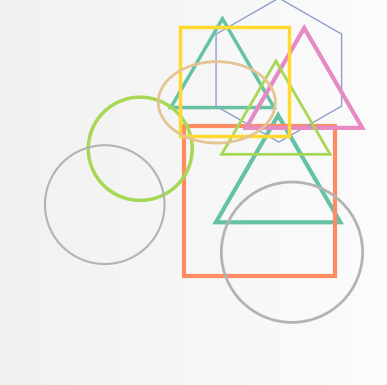[{"shape": "triangle", "thickness": 2.5, "radius": 0.77, "center": [0.574, 0.798]}, {"shape": "triangle", "thickness": 3, "radius": 0.93, "center": [0.718, 0.515]}, {"shape": "square", "thickness": 3, "radius": 0.98, "center": [0.669, 0.478]}, {"shape": "hexagon", "thickness": 1, "radius": 0.94, "center": [0.72, 0.818]}, {"shape": "triangle", "thickness": 3, "radius": 0.86, "center": [0.785, 0.754]}, {"shape": "circle", "thickness": 2.5, "radius": 0.67, "center": [0.362, 0.614]}, {"shape": "triangle", "thickness": 2, "radius": 0.81, "center": [0.712, 0.68]}, {"shape": "square", "thickness": 2.5, "radius": 0.71, "center": [0.605, 0.789]}, {"shape": "oval", "thickness": 2, "radius": 0.76, "center": [0.56, 0.734]}, {"shape": "circle", "thickness": 2, "radius": 0.91, "center": [0.753, 0.345]}, {"shape": "circle", "thickness": 1.5, "radius": 0.77, "center": [0.27, 0.469]}]